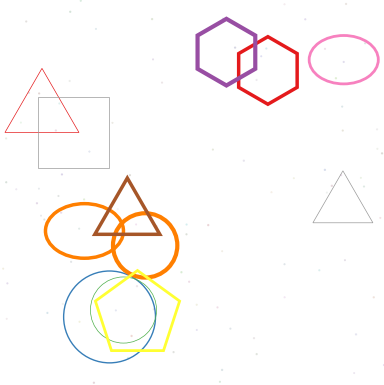[{"shape": "triangle", "thickness": 0.5, "radius": 0.56, "center": [0.109, 0.711]}, {"shape": "hexagon", "thickness": 2.5, "radius": 0.44, "center": [0.696, 0.817]}, {"shape": "circle", "thickness": 1, "radius": 0.6, "center": [0.285, 0.177]}, {"shape": "circle", "thickness": 0.5, "radius": 0.43, "center": [0.321, 0.195]}, {"shape": "hexagon", "thickness": 3, "radius": 0.43, "center": [0.588, 0.865]}, {"shape": "oval", "thickness": 2.5, "radius": 0.51, "center": [0.219, 0.4]}, {"shape": "circle", "thickness": 3, "radius": 0.42, "center": [0.377, 0.363]}, {"shape": "pentagon", "thickness": 2, "radius": 0.58, "center": [0.357, 0.182]}, {"shape": "triangle", "thickness": 2.5, "radius": 0.49, "center": [0.331, 0.44]}, {"shape": "oval", "thickness": 2, "radius": 0.45, "center": [0.893, 0.845]}, {"shape": "triangle", "thickness": 0.5, "radius": 0.45, "center": [0.891, 0.466]}, {"shape": "square", "thickness": 0.5, "radius": 0.46, "center": [0.191, 0.655]}]